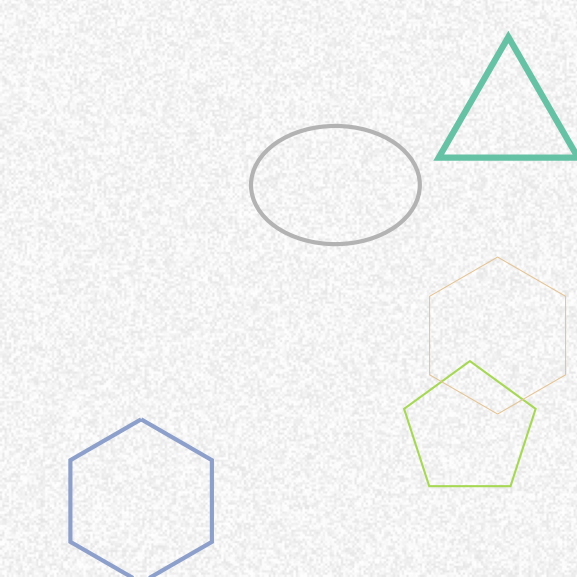[{"shape": "triangle", "thickness": 3, "radius": 0.7, "center": [0.88, 0.796]}, {"shape": "hexagon", "thickness": 2, "radius": 0.71, "center": [0.244, 0.132]}, {"shape": "pentagon", "thickness": 1, "radius": 0.6, "center": [0.814, 0.254]}, {"shape": "hexagon", "thickness": 0.5, "radius": 0.68, "center": [0.862, 0.418]}, {"shape": "oval", "thickness": 2, "radius": 0.73, "center": [0.581, 0.679]}]